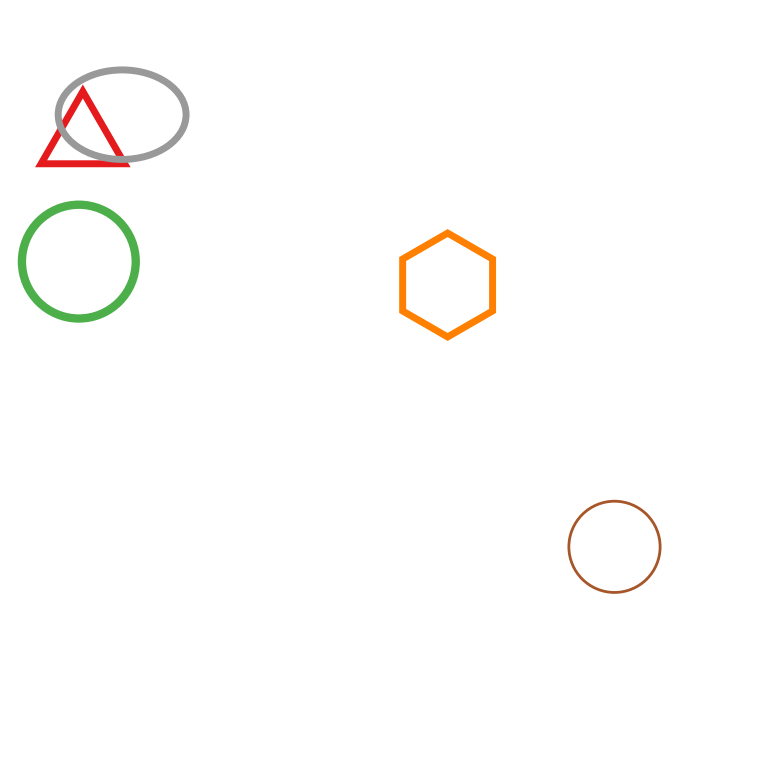[{"shape": "triangle", "thickness": 2.5, "radius": 0.31, "center": [0.108, 0.819]}, {"shape": "circle", "thickness": 3, "radius": 0.37, "center": [0.102, 0.66]}, {"shape": "hexagon", "thickness": 2.5, "radius": 0.34, "center": [0.581, 0.63]}, {"shape": "circle", "thickness": 1, "radius": 0.3, "center": [0.798, 0.29]}, {"shape": "oval", "thickness": 2.5, "radius": 0.42, "center": [0.159, 0.851]}]